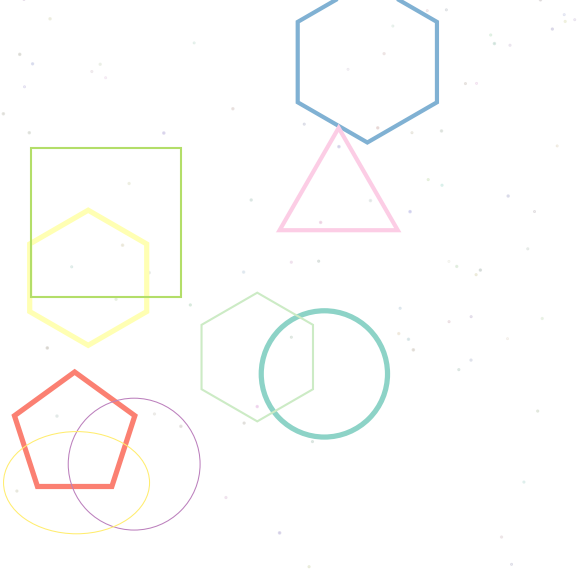[{"shape": "circle", "thickness": 2.5, "radius": 0.55, "center": [0.562, 0.352]}, {"shape": "hexagon", "thickness": 2.5, "radius": 0.58, "center": [0.153, 0.518]}, {"shape": "pentagon", "thickness": 2.5, "radius": 0.55, "center": [0.129, 0.245]}, {"shape": "hexagon", "thickness": 2, "radius": 0.7, "center": [0.636, 0.892]}, {"shape": "square", "thickness": 1, "radius": 0.65, "center": [0.184, 0.614]}, {"shape": "triangle", "thickness": 2, "radius": 0.59, "center": [0.586, 0.66]}, {"shape": "circle", "thickness": 0.5, "radius": 0.57, "center": [0.232, 0.195]}, {"shape": "hexagon", "thickness": 1, "radius": 0.56, "center": [0.445, 0.381]}, {"shape": "oval", "thickness": 0.5, "radius": 0.63, "center": [0.133, 0.163]}]